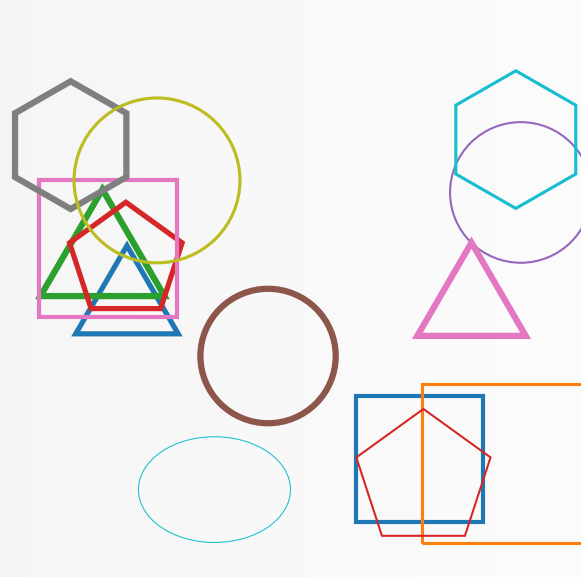[{"shape": "triangle", "thickness": 2.5, "radius": 0.51, "center": [0.218, 0.472]}, {"shape": "square", "thickness": 2, "radius": 0.55, "center": [0.722, 0.205]}, {"shape": "square", "thickness": 1.5, "radius": 0.69, "center": [0.865, 0.196]}, {"shape": "triangle", "thickness": 3, "radius": 0.62, "center": [0.176, 0.548]}, {"shape": "pentagon", "thickness": 2.5, "radius": 0.51, "center": [0.216, 0.547]}, {"shape": "pentagon", "thickness": 1, "radius": 0.61, "center": [0.728, 0.17]}, {"shape": "circle", "thickness": 1, "radius": 0.61, "center": [0.896, 0.666]}, {"shape": "circle", "thickness": 3, "radius": 0.58, "center": [0.461, 0.383]}, {"shape": "square", "thickness": 2, "radius": 0.59, "center": [0.186, 0.569]}, {"shape": "triangle", "thickness": 3, "radius": 0.54, "center": [0.811, 0.471]}, {"shape": "hexagon", "thickness": 3, "radius": 0.55, "center": [0.122, 0.748]}, {"shape": "circle", "thickness": 1.5, "radius": 0.71, "center": [0.27, 0.687]}, {"shape": "hexagon", "thickness": 1.5, "radius": 0.6, "center": [0.887, 0.757]}, {"shape": "oval", "thickness": 0.5, "radius": 0.65, "center": [0.369, 0.151]}]